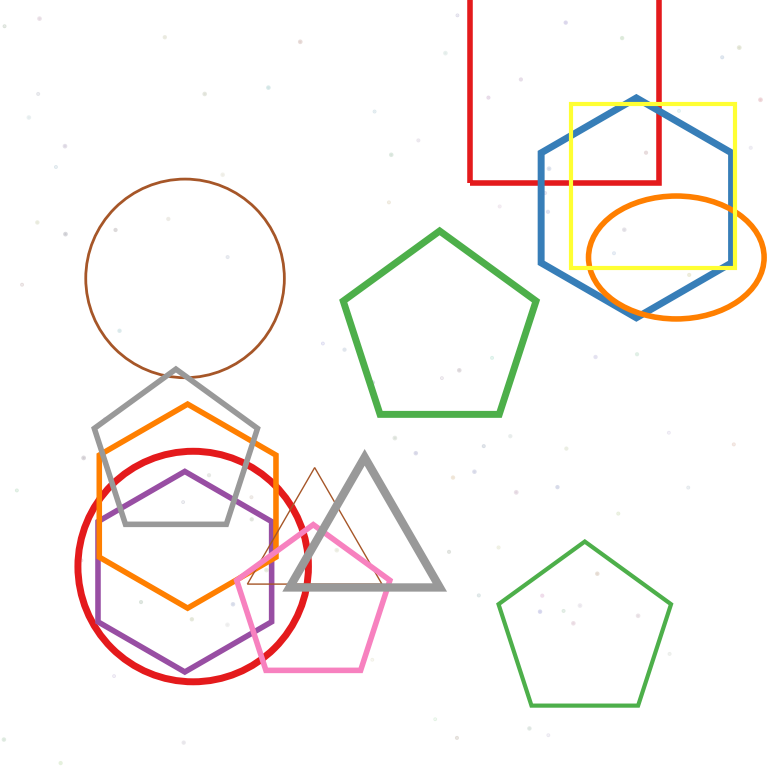[{"shape": "square", "thickness": 2, "radius": 0.61, "center": [0.733, 0.885]}, {"shape": "circle", "thickness": 2.5, "radius": 0.75, "center": [0.251, 0.264]}, {"shape": "hexagon", "thickness": 2.5, "radius": 0.71, "center": [0.826, 0.73]}, {"shape": "pentagon", "thickness": 1.5, "radius": 0.59, "center": [0.759, 0.179]}, {"shape": "pentagon", "thickness": 2.5, "radius": 0.66, "center": [0.571, 0.568]}, {"shape": "hexagon", "thickness": 2, "radius": 0.65, "center": [0.24, 0.258]}, {"shape": "oval", "thickness": 2, "radius": 0.57, "center": [0.878, 0.666]}, {"shape": "hexagon", "thickness": 2, "radius": 0.66, "center": [0.244, 0.343]}, {"shape": "square", "thickness": 1.5, "radius": 0.53, "center": [0.848, 0.759]}, {"shape": "triangle", "thickness": 0.5, "radius": 0.5, "center": [0.409, 0.292]}, {"shape": "circle", "thickness": 1, "radius": 0.64, "center": [0.24, 0.638]}, {"shape": "pentagon", "thickness": 2, "radius": 0.52, "center": [0.407, 0.214]}, {"shape": "pentagon", "thickness": 2, "radius": 0.56, "center": [0.228, 0.409]}, {"shape": "triangle", "thickness": 3, "radius": 0.56, "center": [0.474, 0.293]}]